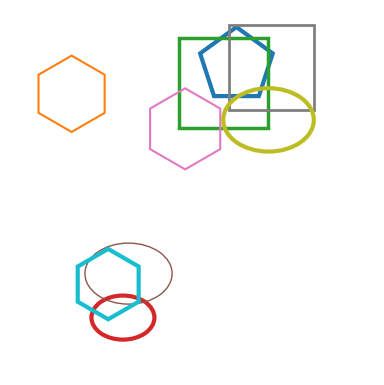[{"shape": "pentagon", "thickness": 3, "radius": 0.5, "center": [0.614, 0.831]}, {"shape": "hexagon", "thickness": 1.5, "radius": 0.5, "center": [0.186, 0.756]}, {"shape": "square", "thickness": 2.5, "radius": 0.58, "center": [0.581, 0.784]}, {"shape": "oval", "thickness": 3, "radius": 0.41, "center": [0.319, 0.175]}, {"shape": "oval", "thickness": 1, "radius": 0.57, "center": [0.334, 0.289]}, {"shape": "hexagon", "thickness": 1.5, "radius": 0.53, "center": [0.481, 0.665]}, {"shape": "square", "thickness": 2, "radius": 0.55, "center": [0.706, 0.825]}, {"shape": "oval", "thickness": 3, "radius": 0.59, "center": [0.697, 0.689]}, {"shape": "hexagon", "thickness": 3, "radius": 0.46, "center": [0.281, 0.262]}]